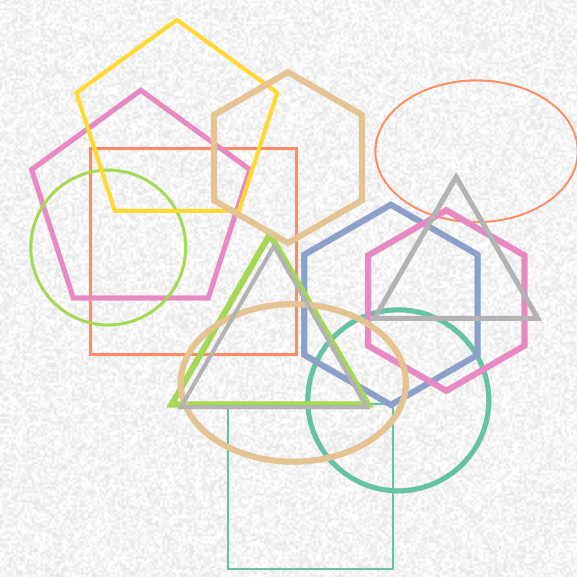[{"shape": "square", "thickness": 1, "radius": 0.72, "center": [0.537, 0.157]}, {"shape": "circle", "thickness": 2.5, "radius": 0.78, "center": [0.69, 0.306]}, {"shape": "square", "thickness": 1.5, "radius": 0.89, "center": [0.334, 0.564]}, {"shape": "oval", "thickness": 1, "radius": 0.88, "center": [0.825, 0.737]}, {"shape": "hexagon", "thickness": 3, "radius": 0.87, "center": [0.677, 0.471]}, {"shape": "hexagon", "thickness": 3, "radius": 0.78, "center": [0.773, 0.479]}, {"shape": "pentagon", "thickness": 2.5, "radius": 0.99, "center": [0.244, 0.644]}, {"shape": "circle", "thickness": 1.5, "radius": 0.67, "center": [0.187, 0.57]}, {"shape": "triangle", "thickness": 3, "radius": 0.98, "center": [0.467, 0.397]}, {"shape": "pentagon", "thickness": 2, "radius": 0.91, "center": [0.306, 0.782]}, {"shape": "oval", "thickness": 3, "radius": 0.97, "center": [0.508, 0.336]}, {"shape": "hexagon", "thickness": 3, "radius": 0.74, "center": [0.499, 0.726]}, {"shape": "triangle", "thickness": 2.5, "radius": 0.82, "center": [0.79, 0.529]}, {"shape": "triangle", "thickness": 2, "radius": 0.93, "center": [0.474, 0.387]}]